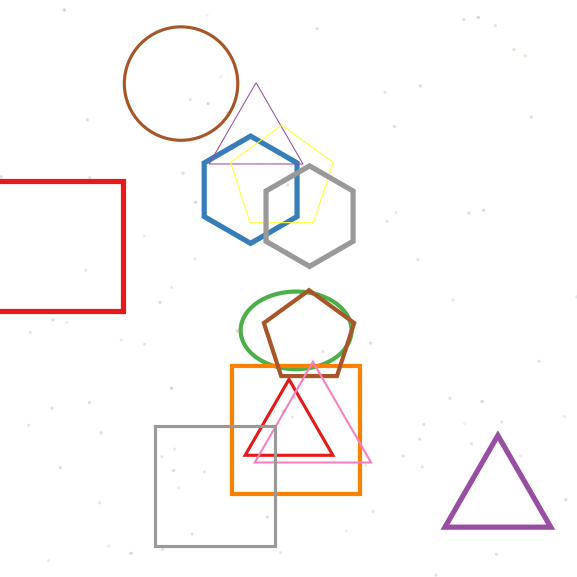[{"shape": "square", "thickness": 2.5, "radius": 0.56, "center": [0.101, 0.573]}, {"shape": "triangle", "thickness": 1.5, "radius": 0.44, "center": [0.5, 0.255]}, {"shape": "hexagon", "thickness": 2.5, "radius": 0.46, "center": [0.434, 0.671]}, {"shape": "oval", "thickness": 2, "radius": 0.48, "center": [0.513, 0.427]}, {"shape": "triangle", "thickness": 0.5, "radius": 0.47, "center": [0.443, 0.762]}, {"shape": "triangle", "thickness": 2.5, "radius": 0.53, "center": [0.862, 0.139]}, {"shape": "square", "thickness": 2, "radius": 0.55, "center": [0.513, 0.255]}, {"shape": "pentagon", "thickness": 0.5, "radius": 0.47, "center": [0.488, 0.689]}, {"shape": "circle", "thickness": 1.5, "radius": 0.49, "center": [0.313, 0.854]}, {"shape": "pentagon", "thickness": 2, "radius": 0.41, "center": [0.535, 0.414]}, {"shape": "triangle", "thickness": 1, "radius": 0.58, "center": [0.542, 0.256]}, {"shape": "hexagon", "thickness": 2.5, "radius": 0.44, "center": [0.536, 0.625]}, {"shape": "square", "thickness": 1.5, "radius": 0.52, "center": [0.373, 0.158]}]